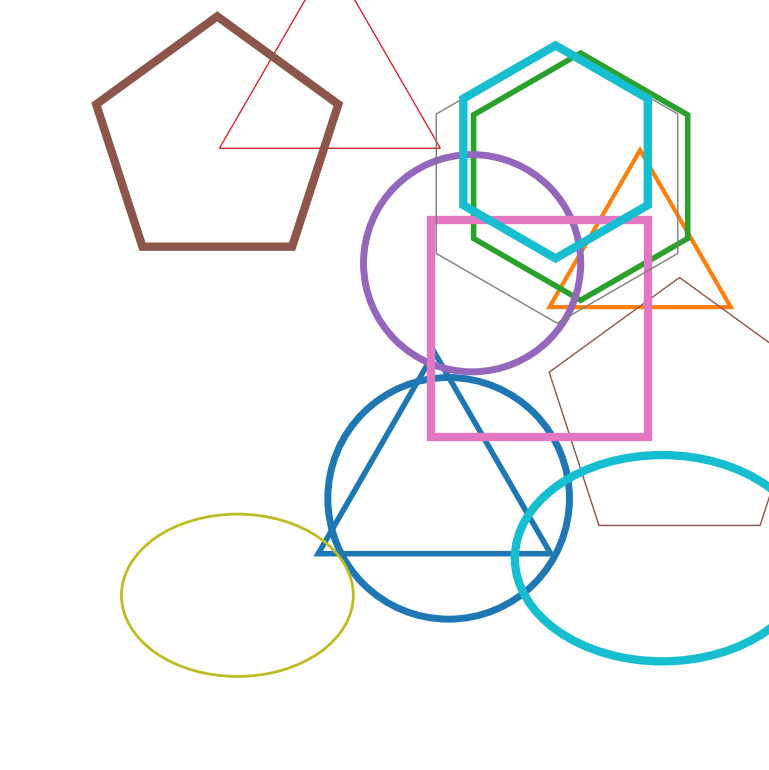[{"shape": "triangle", "thickness": 2, "radius": 0.87, "center": [0.564, 0.368]}, {"shape": "circle", "thickness": 2.5, "radius": 0.78, "center": [0.583, 0.353]}, {"shape": "triangle", "thickness": 1.5, "radius": 0.68, "center": [0.831, 0.669]}, {"shape": "hexagon", "thickness": 2, "radius": 0.8, "center": [0.754, 0.771]}, {"shape": "triangle", "thickness": 0.5, "radius": 0.83, "center": [0.428, 0.89]}, {"shape": "circle", "thickness": 2.5, "radius": 0.71, "center": [0.613, 0.658]}, {"shape": "pentagon", "thickness": 0.5, "radius": 0.89, "center": [0.883, 0.462]}, {"shape": "pentagon", "thickness": 3, "radius": 0.83, "center": [0.282, 0.813]}, {"shape": "square", "thickness": 3, "radius": 0.7, "center": [0.701, 0.574]}, {"shape": "hexagon", "thickness": 0.5, "radius": 0.91, "center": [0.723, 0.761]}, {"shape": "oval", "thickness": 1, "radius": 0.75, "center": [0.308, 0.227]}, {"shape": "oval", "thickness": 3, "radius": 0.96, "center": [0.86, 0.275]}, {"shape": "hexagon", "thickness": 3, "radius": 0.69, "center": [0.721, 0.803]}]